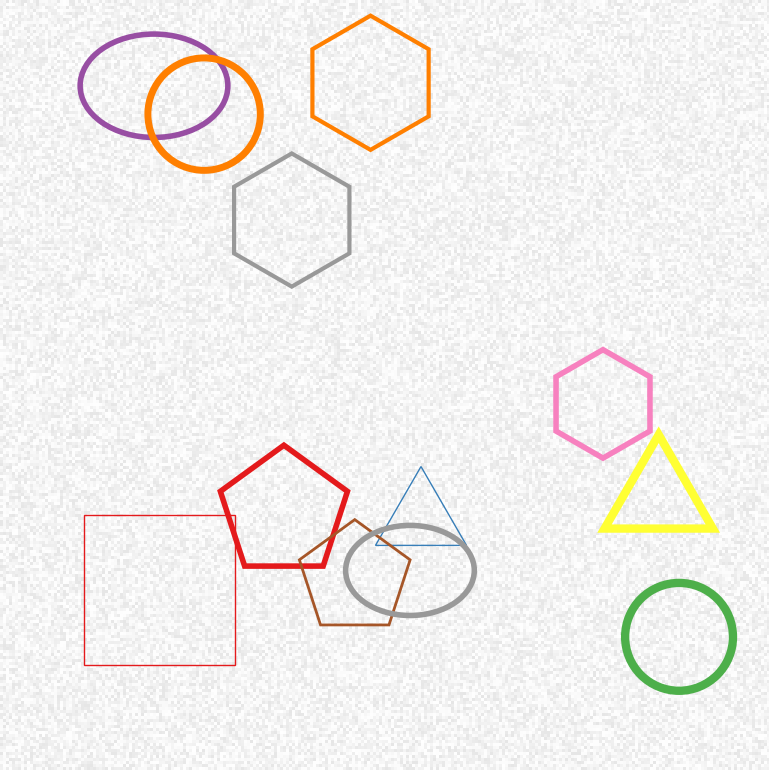[{"shape": "pentagon", "thickness": 2, "radius": 0.43, "center": [0.369, 0.335]}, {"shape": "square", "thickness": 0.5, "radius": 0.49, "center": [0.207, 0.234]}, {"shape": "triangle", "thickness": 0.5, "radius": 0.34, "center": [0.547, 0.326]}, {"shape": "circle", "thickness": 3, "radius": 0.35, "center": [0.882, 0.173]}, {"shape": "oval", "thickness": 2, "radius": 0.48, "center": [0.2, 0.889]}, {"shape": "hexagon", "thickness": 1.5, "radius": 0.44, "center": [0.481, 0.892]}, {"shape": "circle", "thickness": 2.5, "radius": 0.36, "center": [0.265, 0.852]}, {"shape": "triangle", "thickness": 3, "radius": 0.41, "center": [0.855, 0.354]}, {"shape": "pentagon", "thickness": 1, "radius": 0.38, "center": [0.461, 0.25]}, {"shape": "hexagon", "thickness": 2, "radius": 0.35, "center": [0.783, 0.475]}, {"shape": "oval", "thickness": 2, "radius": 0.42, "center": [0.532, 0.259]}, {"shape": "hexagon", "thickness": 1.5, "radius": 0.43, "center": [0.379, 0.714]}]